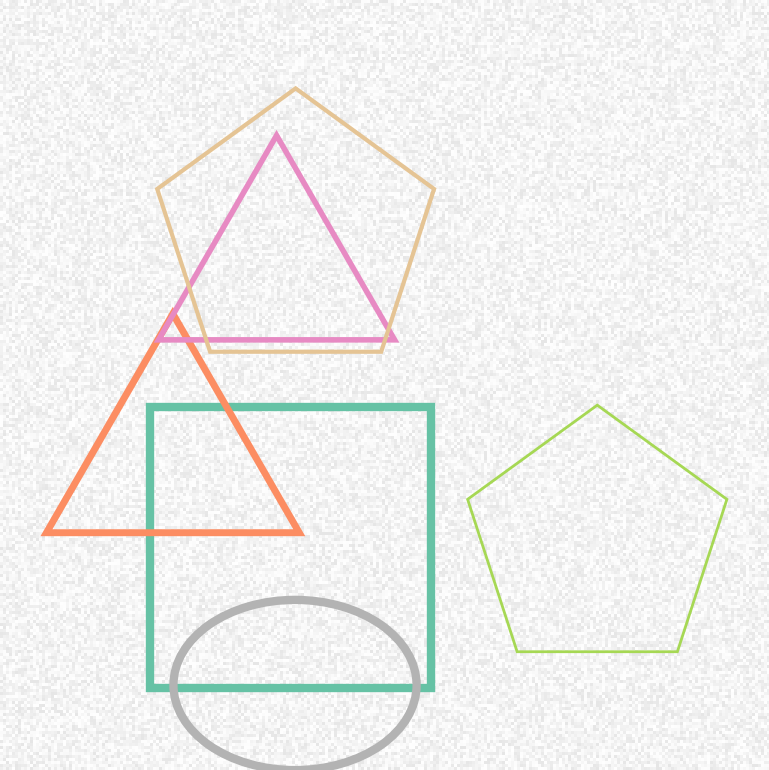[{"shape": "square", "thickness": 3, "radius": 0.91, "center": [0.377, 0.289]}, {"shape": "triangle", "thickness": 2.5, "radius": 0.95, "center": [0.224, 0.403]}, {"shape": "triangle", "thickness": 2, "radius": 0.88, "center": [0.359, 0.647]}, {"shape": "pentagon", "thickness": 1, "radius": 0.89, "center": [0.776, 0.297]}, {"shape": "pentagon", "thickness": 1.5, "radius": 0.95, "center": [0.384, 0.696]}, {"shape": "oval", "thickness": 3, "radius": 0.79, "center": [0.383, 0.11]}]